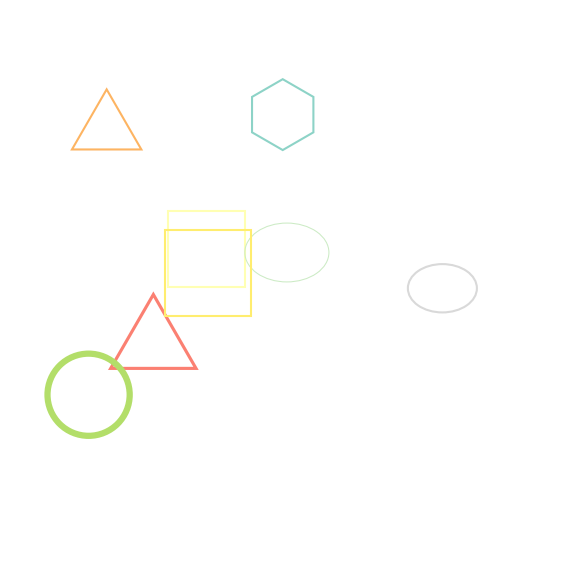[{"shape": "hexagon", "thickness": 1, "radius": 0.31, "center": [0.49, 0.801]}, {"shape": "square", "thickness": 1, "radius": 0.33, "center": [0.358, 0.568]}, {"shape": "triangle", "thickness": 1.5, "radius": 0.43, "center": [0.266, 0.404]}, {"shape": "triangle", "thickness": 1, "radius": 0.35, "center": [0.185, 0.775]}, {"shape": "circle", "thickness": 3, "radius": 0.36, "center": [0.153, 0.316]}, {"shape": "oval", "thickness": 1, "radius": 0.3, "center": [0.766, 0.5]}, {"shape": "oval", "thickness": 0.5, "radius": 0.36, "center": [0.497, 0.562]}, {"shape": "square", "thickness": 1, "radius": 0.37, "center": [0.36, 0.526]}]